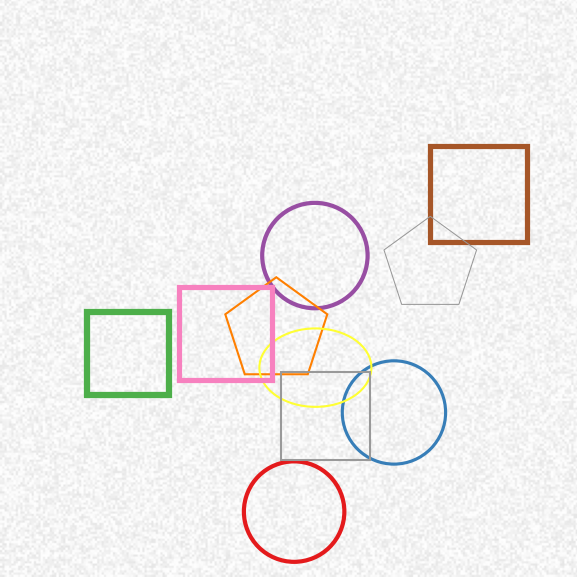[{"shape": "circle", "thickness": 2, "radius": 0.43, "center": [0.509, 0.113]}, {"shape": "circle", "thickness": 1.5, "radius": 0.45, "center": [0.682, 0.285]}, {"shape": "square", "thickness": 3, "radius": 0.36, "center": [0.221, 0.387]}, {"shape": "circle", "thickness": 2, "radius": 0.46, "center": [0.545, 0.557]}, {"shape": "pentagon", "thickness": 1, "radius": 0.46, "center": [0.478, 0.426]}, {"shape": "oval", "thickness": 1, "radius": 0.49, "center": [0.546, 0.363]}, {"shape": "square", "thickness": 2.5, "radius": 0.42, "center": [0.828, 0.663]}, {"shape": "square", "thickness": 2.5, "radius": 0.4, "center": [0.391, 0.421]}, {"shape": "pentagon", "thickness": 0.5, "radius": 0.42, "center": [0.745, 0.54]}, {"shape": "square", "thickness": 1, "radius": 0.38, "center": [0.564, 0.278]}]